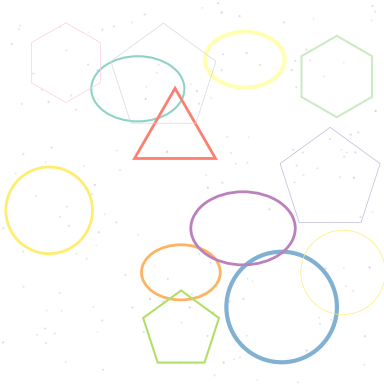[{"shape": "oval", "thickness": 1.5, "radius": 0.6, "center": [0.358, 0.769]}, {"shape": "oval", "thickness": 3, "radius": 0.52, "center": [0.636, 0.845]}, {"shape": "pentagon", "thickness": 0.5, "radius": 0.68, "center": [0.857, 0.533]}, {"shape": "triangle", "thickness": 2, "radius": 0.61, "center": [0.455, 0.649]}, {"shape": "circle", "thickness": 3, "radius": 0.72, "center": [0.732, 0.203]}, {"shape": "oval", "thickness": 2, "radius": 0.51, "center": [0.47, 0.293]}, {"shape": "pentagon", "thickness": 1.5, "radius": 0.52, "center": [0.47, 0.142]}, {"shape": "hexagon", "thickness": 0.5, "radius": 0.52, "center": [0.171, 0.837]}, {"shape": "pentagon", "thickness": 0.5, "radius": 0.72, "center": [0.424, 0.796]}, {"shape": "oval", "thickness": 2, "radius": 0.68, "center": [0.631, 0.407]}, {"shape": "hexagon", "thickness": 1.5, "radius": 0.53, "center": [0.875, 0.801]}, {"shape": "circle", "thickness": 2, "radius": 0.56, "center": [0.128, 0.454]}, {"shape": "circle", "thickness": 0.5, "radius": 0.55, "center": [0.891, 0.293]}]